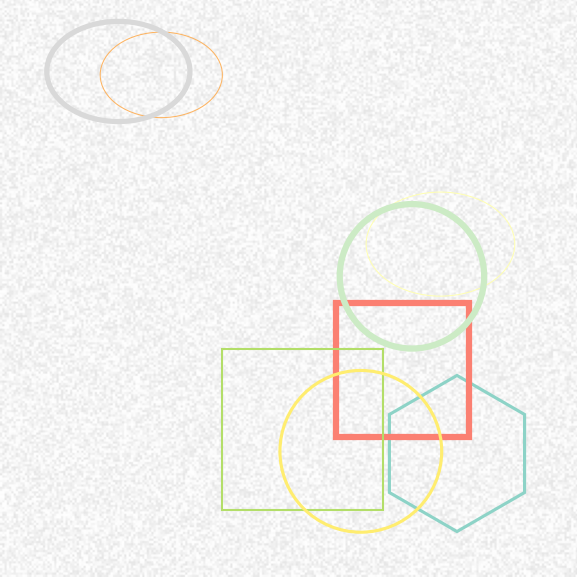[{"shape": "hexagon", "thickness": 1.5, "radius": 0.68, "center": [0.791, 0.214]}, {"shape": "oval", "thickness": 0.5, "radius": 0.64, "center": [0.763, 0.576]}, {"shape": "square", "thickness": 3, "radius": 0.58, "center": [0.697, 0.358]}, {"shape": "oval", "thickness": 0.5, "radius": 0.53, "center": [0.279, 0.869]}, {"shape": "square", "thickness": 1, "radius": 0.7, "center": [0.524, 0.255]}, {"shape": "oval", "thickness": 2.5, "radius": 0.62, "center": [0.205, 0.875]}, {"shape": "circle", "thickness": 3, "radius": 0.63, "center": [0.713, 0.521]}, {"shape": "circle", "thickness": 1.5, "radius": 0.7, "center": [0.625, 0.218]}]